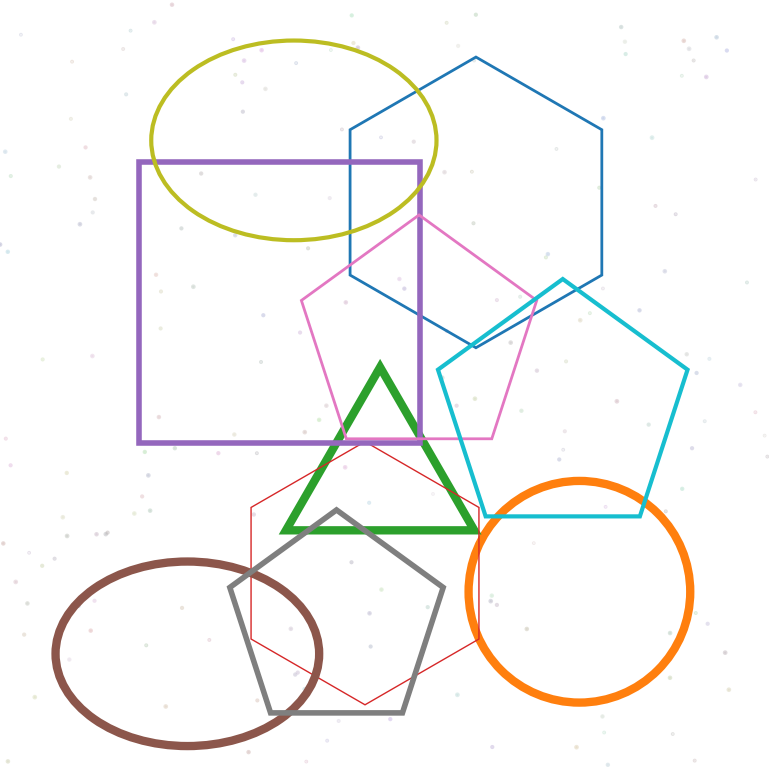[{"shape": "hexagon", "thickness": 1, "radius": 0.94, "center": [0.618, 0.737]}, {"shape": "circle", "thickness": 3, "radius": 0.72, "center": [0.752, 0.231]}, {"shape": "triangle", "thickness": 3, "radius": 0.71, "center": [0.494, 0.382]}, {"shape": "hexagon", "thickness": 0.5, "radius": 0.85, "center": [0.474, 0.256]}, {"shape": "square", "thickness": 2, "radius": 0.91, "center": [0.363, 0.607]}, {"shape": "oval", "thickness": 3, "radius": 0.86, "center": [0.243, 0.151]}, {"shape": "pentagon", "thickness": 1, "radius": 0.8, "center": [0.544, 0.56]}, {"shape": "pentagon", "thickness": 2, "radius": 0.73, "center": [0.437, 0.192]}, {"shape": "oval", "thickness": 1.5, "radius": 0.93, "center": [0.382, 0.818]}, {"shape": "pentagon", "thickness": 1.5, "radius": 0.85, "center": [0.731, 0.467]}]